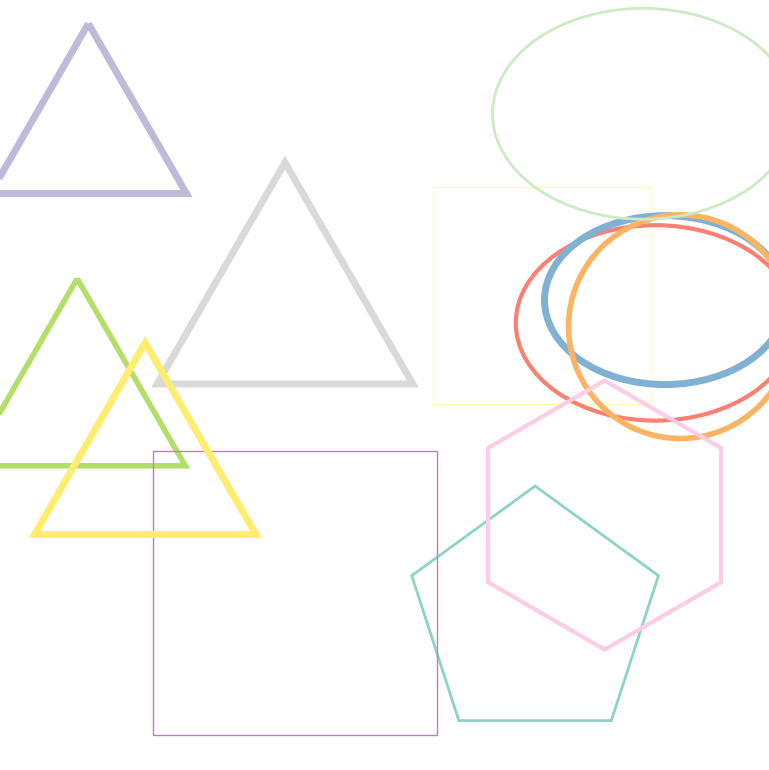[{"shape": "pentagon", "thickness": 1, "radius": 0.84, "center": [0.695, 0.2]}, {"shape": "square", "thickness": 0.5, "radius": 0.7, "center": [0.704, 0.617]}, {"shape": "triangle", "thickness": 2.5, "radius": 0.74, "center": [0.115, 0.822]}, {"shape": "oval", "thickness": 1.5, "radius": 0.91, "center": [0.851, 0.581]}, {"shape": "oval", "thickness": 2.5, "radius": 0.78, "center": [0.864, 0.61]}, {"shape": "circle", "thickness": 2, "radius": 0.73, "center": [0.884, 0.576]}, {"shape": "triangle", "thickness": 2, "radius": 0.81, "center": [0.1, 0.476]}, {"shape": "hexagon", "thickness": 1.5, "radius": 0.87, "center": [0.785, 0.331]}, {"shape": "triangle", "thickness": 2.5, "radius": 0.96, "center": [0.37, 0.597]}, {"shape": "square", "thickness": 0.5, "radius": 0.92, "center": [0.383, 0.23]}, {"shape": "oval", "thickness": 1, "radius": 0.98, "center": [0.835, 0.852]}, {"shape": "triangle", "thickness": 2.5, "radius": 0.83, "center": [0.189, 0.389]}]